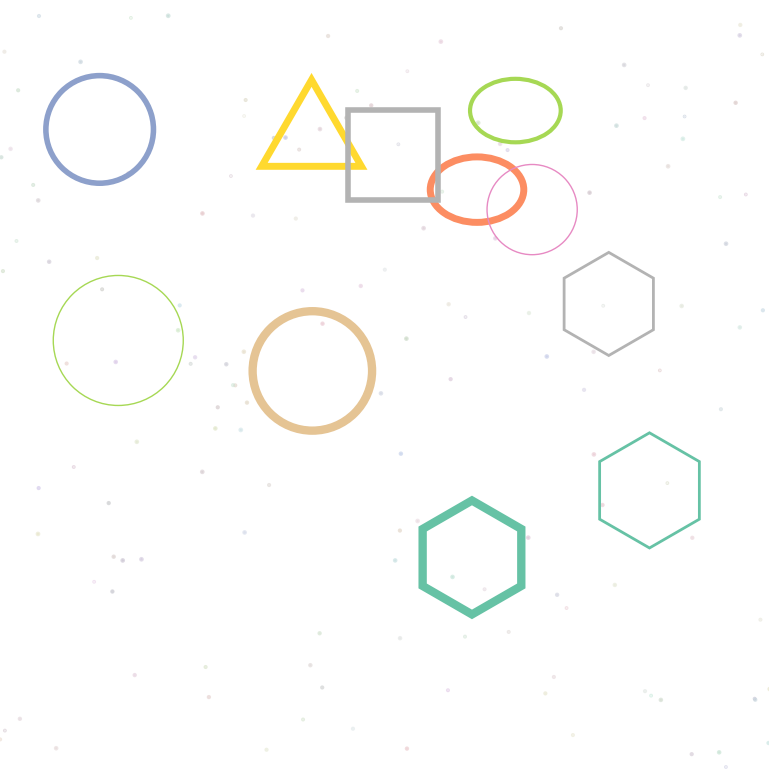[{"shape": "hexagon", "thickness": 3, "radius": 0.37, "center": [0.613, 0.276]}, {"shape": "hexagon", "thickness": 1, "radius": 0.37, "center": [0.844, 0.363]}, {"shape": "oval", "thickness": 2.5, "radius": 0.3, "center": [0.619, 0.754]}, {"shape": "circle", "thickness": 2, "radius": 0.35, "center": [0.129, 0.832]}, {"shape": "circle", "thickness": 0.5, "radius": 0.29, "center": [0.691, 0.728]}, {"shape": "oval", "thickness": 1.5, "radius": 0.29, "center": [0.669, 0.856]}, {"shape": "circle", "thickness": 0.5, "radius": 0.42, "center": [0.154, 0.558]}, {"shape": "triangle", "thickness": 2.5, "radius": 0.37, "center": [0.405, 0.821]}, {"shape": "circle", "thickness": 3, "radius": 0.39, "center": [0.406, 0.518]}, {"shape": "hexagon", "thickness": 1, "radius": 0.33, "center": [0.791, 0.605]}, {"shape": "square", "thickness": 2, "radius": 0.29, "center": [0.51, 0.799]}]